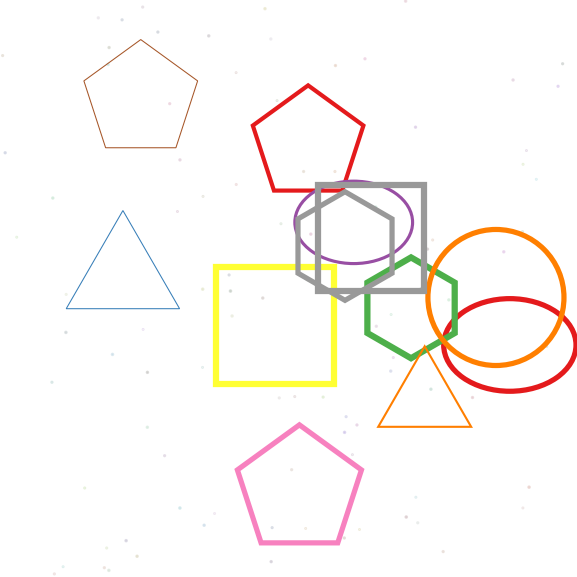[{"shape": "oval", "thickness": 2.5, "radius": 0.57, "center": [0.883, 0.402]}, {"shape": "pentagon", "thickness": 2, "radius": 0.5, "center": [0.534, 0.751]}, {"shape": "triangle", "thickness": 0.5, "radius": 0.57, "center": [0.213, 0.521]}, {"shape": "hexagon", "thickness": 3, "radius": 0.44, "center": [0.712, 0.466]}, {"shape": "oval", "thickness": 1.5, "radius": 0.51, "center": [0.612, 0.614]}, {"shape": "circle", "thickness": 2.5, "radius": 0.59, "center": [0.859, 0.484]}, {"shape": "triangle", "thickness": 1, "radius": 0.46, "center": [0.735, 0.307]}, {"shape": "square", "thickness": 3, "radius": 0.51, "center": [0.477, 0.436]}, {"shape": "pentagon", "thickness": 0.5, "radius": 0.52, "center": [0.244, 0.827]}, {"shape": "pentagon", "thickness": 2.5, "radius": 0.56, "center": [0.518, 0.15]}, {"shape": "hexagon", "thickness": 2.5, "radius": 0.47, "center": [0.597, 0.573]}, {"shape": "square", "thickness": 3, "radius": 0.46, "center": [0.642, 0.588]}]